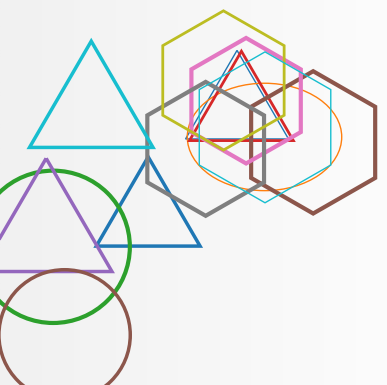[{"shape": "triangle", "thickness": 2.5, "radius": 0.77, "center": [0.382, 0.438]}, {"shape": "triangle", "thickness": 1, "radius": 0.77, "center": [0.612, 0.716]}, {"shape": "oval", "thickness": 1, "radius": 1.0, "center": [0.683, 0.644]}, {"shape": "circle", "thickness": 3, "radius": 0.99, "center": [0.137, 0.359]}, {"shape": "triangle", "thickness": 2, "radius": 0.77, "center": [0.623, 0.712]}, {"shape": "triangle", "thickness": 2.5, "radius": 0.98, "center": [0.119, 0.393]}, {"shape": "circle", "thickness": 2.5, "radius": 0.85, "center": [0.167, 0.13]}, {"shape": "hexagon", "thickness": 3, "radius": 0.92, "center": [0.808, 0.63]}, {"shape": "hexagon", "thickness": 3, "radius": 0.81, "center": [0.635, 0.738]}, {"shape": "hexagon", "thickness": 3, "radius": 0.87, "center": [0.531, 0.613]}, {"shape": "hexagon", "thickness": 2, "radius": 0.9, "center": [0.577, 0.791]}, {"shape": "triangle", "thickness": 2.5, "radius": 0.92, "center": [0.235, 0.709]}, {"shape": "hexagon", "thickness": 1, "radius": 0.98, "center": [0.684, 0.669]}]